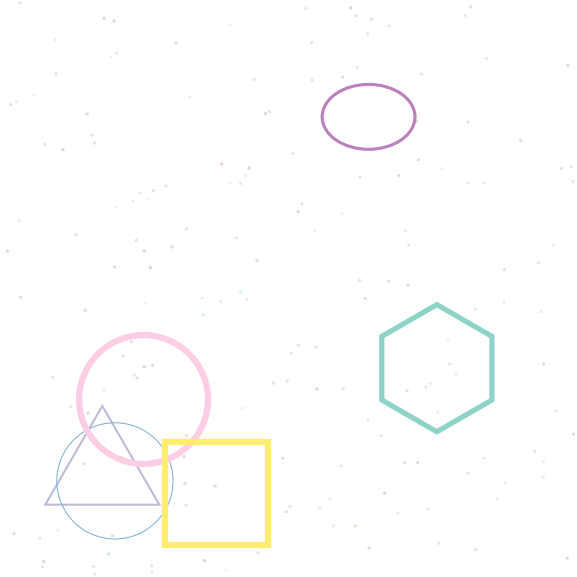[{"shape": "hexagon", "thickness": 2.5, "radius": 0.55, "center": [0.756, 0.362]}, {"shape": "triangle", "thickness": 1, "radius": 0.57, "center": [0.177, 0.182]}, {"shape": "circle", "thickness": 0.5, "radius": 0.5, "center": [0.199, 0.166]}, {"shape": "circle", "thickness": 3, "radius": 0.56, "center": [0.249, 0.307]}, {"shape": "oval", "thickness": 1.5, "radius": 0.4, "center": [0.638, 0.797]}, {"shape": "square", "thickness": 3, "radius": 0.45, "center": [0.375, 0.144]}]